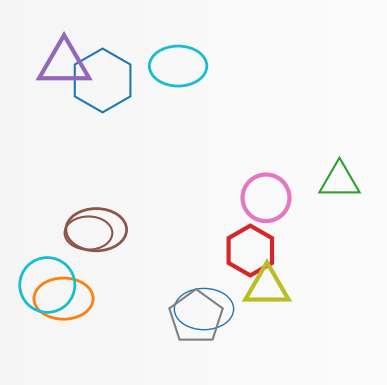[{"shape": "oval", "thickness": 1, "radius": 0.38, "center": [0.526, 0.197]}, {"shape": "hexagon", "thickness": 1.5, "radius": 0.41, "center": [0.265, 0.791]}, {"shape": "oval", "thickness": 2, "radius": 0.38, "center": [0.164, 0.224]}, {"shape": "triangle", "thickness": 1.5, "radius": 0.3, "center": [0.876, 0.53]}, {"shape": "hexagon", "thickness": 3, "radius": 0.32, "center": [0.646, 0.349]}, {"shape": "triangle", "thickness": 3, "radius": 0.37, "center": [0.165, 0.834]}, {"shape": "oval", "thickness": 1.5, "radius": 0.31, "center": [0.228, 0.395]}, {"shape": "oval", "thickness": 2, "radius": 0.39, "center": [0.248, 0.403]}, {"shape": "circle", "thickness": 3, "radius": 0.3, "center": [0.686, 0.486]}, {"shape": "pentagon", "thickness": 1.5, "radius": 0.36, "center": [0.506, 0.177]}, {"shape": "triangle", "thickness": 3, "radius": 0.32, "center": [0.689, 0.254]}, {"shape": "circle", "thickness": 2, "radius": 0.36, "center": [0.122, 0.26]}, {"shape": "oval", "thickness": 2, "radius": 0.37, "center": [0.46, 0.828]}]